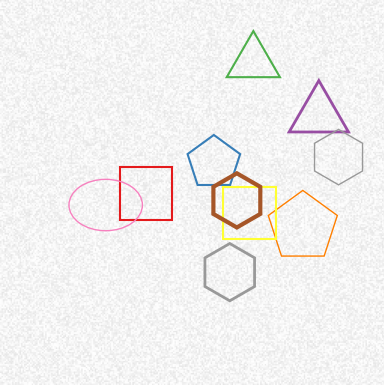[{"shape": "square", "thickness": 1.5, "radius": 0.34, "center": [0.379, 0.498]}, {"shape": "pentagon", "thickness": 1.5, "radius": 0.36, "center": [0.555, 0.578]}, {"shape": "triangle", "thickness": 1.5, "radius": 0.4, "center": [0.658, 0.839]}, {"shape": "triangle", "thickness": 2, "radius": 0.44, "center": [0.828, 0.702]}, {"shape": "pentagon", "thickness": 1, "radius": 0.47, "center": [0.787, 0.411]}, {"shape": "square", "thickness": 1.5, "radius": 0.34, "center": [0.648, 0.446]}, {"shape": "hexagon", "thickness": 3, "radius": 0.35, "center": [0.615, 0.48]}, {"shape": "oval", "thickness": 1, "radius": 0.48, "center": [0.275, 0.467]}, {"shape": "hexagon", "thickness": 2, "radius": 0.37, "center": [0.597, 0.293]}, {"shape": "hexagon", "thickness": 1, "radius": 0.36, "center": [0.879, 0.592]}]